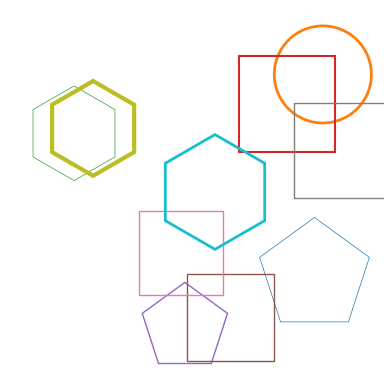[{"shape": "pentagon", "thickness": 0.5, "radius": 0.75, "center": [0.817, 0.285]}, {"shape": "circle", "thickness": 2, "radius": 0.63, "center": [0.838, 0.807]}, {"shape": "hexagon", "thickness": 0.5, "radius": 0.61, "center": [0.192, 0.654]}, {"shape": "square", "thickness": 1.5, "radius": 0.62, "center": [0.745, 0.73]}, {"shape": "pentagon", "thickness": 1, "radius": 0.58, "center": [0.48, 0.15]}, {"shape": "square", "thickness": 1, "radius": 0.57, "center": [0.598, 0.175]}, {"shape": "square", "thickness": 1, "radius": 0.54, "center": [0.47, 0.344]}, {"shape": "square", "thickness": 1, "radius": 0.61, "center": [0.887, 0.609]}, {"shape": "hexagon", "thickness": 3, "radius": 0.62, "center": [0.242, 0.666]}, {"shape": "hexagon", "thickness": 2, "radius": 0.75, "center": [0.558, 0.501]}]